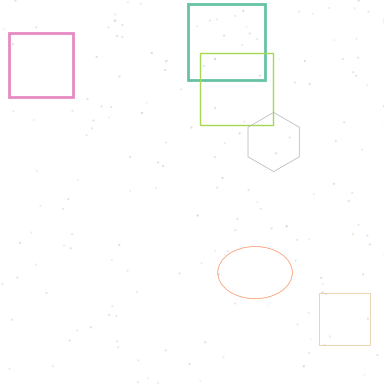[{"shape": "square", "thickness": 2, "radius": 0.5, "center": [0.588, 0.891]}, {"shape": "oval", "thickness": 0.5, "radius": 0.48, "center": [0.663, 0.292]}, {"shape": "square", "thickness": 2, "radius": 0.41, "center": [0.107, 0.831]}, {"shape": "square", "thickness": 1, "radius": 0.47, "center": [0.615, 0.769]}, {"shape": "square", "thickness": 0.5, "radius": 0.33, "center": [0.895, 0.171]}, {"shape": "hexagon", "thickness": 0.5, "radius": 0.38, "center": [0.711, 0.631]}]